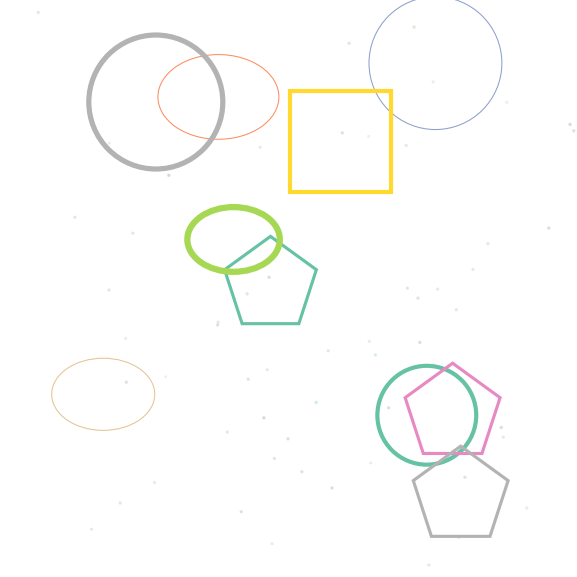[{"shape": "circle", "thickness": 2, "radius": 0.43, "center": [0.739, 0.28]}, {"shape": "pentagon", "thickness": 1.5, "radius": 0.42, "center": [0.468, 0.506]}, {"shape": "oval", "thickness": 0.5, "radius": 0.52, "center": [0.378, 0.831]}, {"shape": "circle", "thickness": 0.5, "radius": 0.58, "center": [0.754, 0.89]}, {"shape": "pentagon", "thickness": 1.5, "radius": 0.43, "center": [0.784, 0.284]}, {"shape": "oval", "thickness": 3, "radius": 0.4, "center": [0.404, 0.584]}, {"shape": "square", "thickness": 2, "radius": 0.44, "center": [0.59, 0.754]}, {"shape": "oval", "thickness": 0.5, "radius": 0.45, "center": [0.179, 0.316]}, {"shape": "pentagon", "thickness": 1.5, "radius": 0.43, "center": [0.798, 0.14]}, {"shape": "circle", "thickness": 2.5, "radius": 0.58, "center": [0.27, 0.822]}]